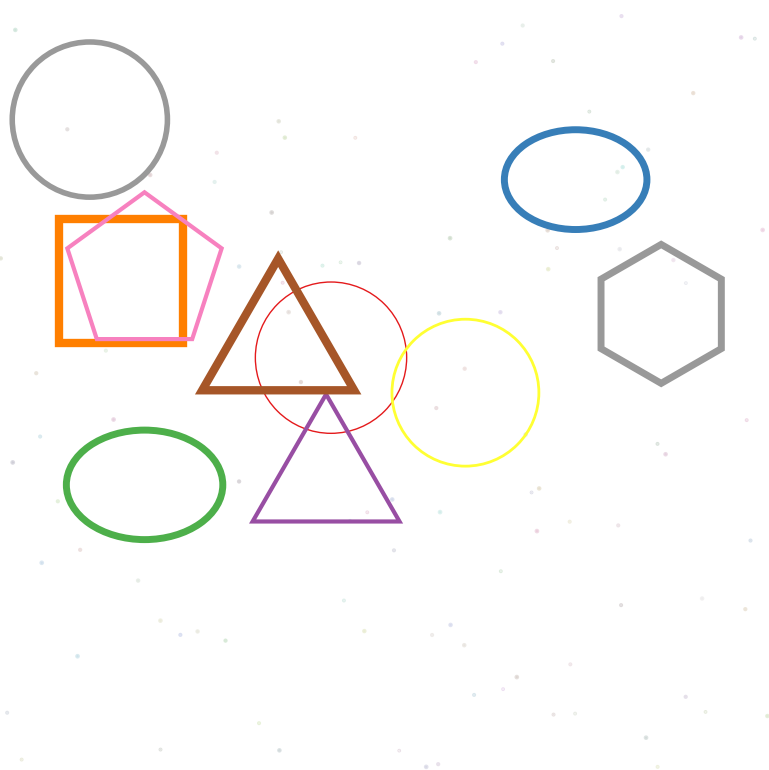[{"shape": "circle", "thickness": 0.5, "radius": 0.49, "center": [0.43, 0.535]}, {"shape": "oval", "thickness": 2.5, "radius": 0.46, "center": [0.748, 0.767]}, {"shape": "oval", "thickness": 2.5, "radius": 0.51, "center": [0.188, 0.37]}, {"shape": "triangle", "thickness": 1.5, "radius": 0.55, "center": [0.423, 0.378]}, {"shape": "square", "thickness": 3, "radius": 0.4, "center": [0.157, 0.636]}, {"shape": "circle", "thickness": 1, "radius": 0.48, "center": [0.604, 0.49]}, {"shape": "triangle", "thickness": 3, "radius": 0.57, "center": [0.361, 0.55]}, {"shape": "pentagon", "thickness": 1.5, "radius": 0.53, "center": [0.188, 0.645]}, {"shape": "circle", "thickness": 2, "radius": 0.5, "center": [0.117, 0.845]}, {"shape": "hexagon", "thickness": 2.5, "radius": 0.45, "center": [0.859, 0.592]}]